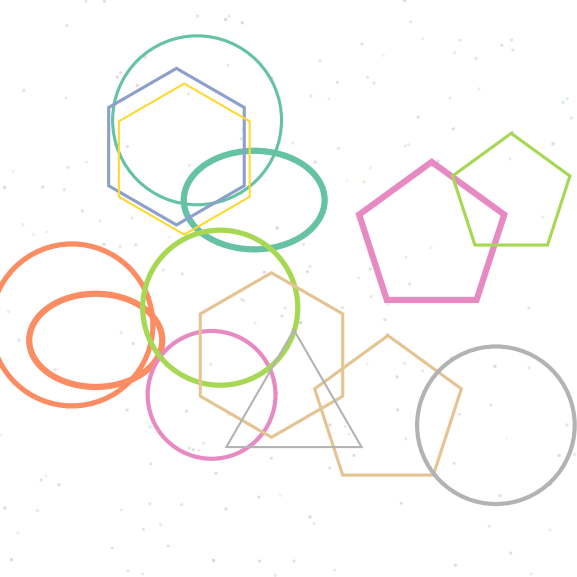[{"shape": "circle", "thickness": 1.5, "radius": 0.73, "center": [0.341, 0.791]}, {"shape": "oval", "thickness": 3, "radius": 0.61, "center": [0.44, 0.653]}, {"shape": "oval", "thickness": 3, "radius": 0.58, "center": [0.166, 0.41]}, {"shape": "circle", "thickness": 2.5, "radius": 0.7, "center": [0.125, 0.436]}, {"shape": "hexagon", "thickness": 1.5, "radius": 0.68, "center": [0.306, 0.745]}, {"shape": "pentagon", "thickness": 3, "radius": 0.66, "center": [0.748, 0.587]}, {"shape": "circle", "thickness": 2, "radius": 0.55, "center": [0.366, 0.315]}, {"shape": "pentagon", "thickness": 1.5, "radius": 0.53, "center": [0.885, 0.661]}, {"shape": "circle", "thickness": 2.5, "radius": 0.67, "center": [0.381, 0.466]}, {"shape": "hexagon", "thickness": 1, "radius": 0.65, "center": [0.319, 0.724]}, {"shape": "pentagon", "thickness": 1.5, "radius": 0.67, "center": [0.672, 0.285]}, {"shape": "hexagon", "thickness": 1.5, "radius": 0.71, "center": [0.47, 0.384]}, {"shape": "triangle", "thickness": 1, "radius": 0.68, "center": [0.509, 0.293]}, {"shape": "circle", "thickness": 2, "radius": 0.68, "center": [0.859, 0.263]}]